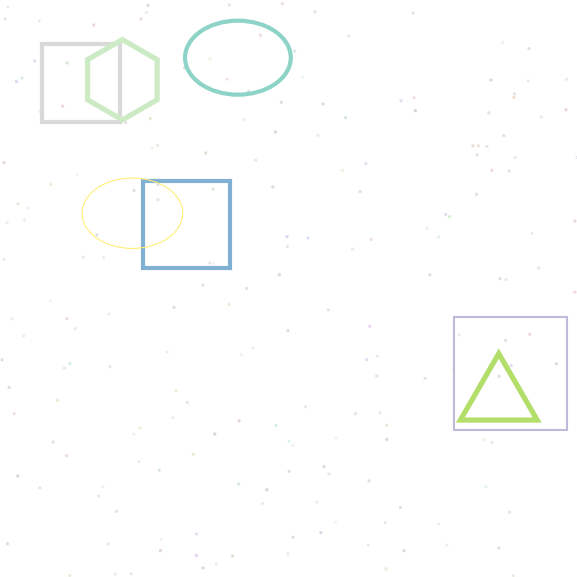[{"shape": "oval", "thickness": 2, "radius": 0.46, "center": [0.412, 0.899]}, {"shape": "square", "thickness": 1, "radius": 0.49, "center": [0.884, 0.352]}, {"shape": "square", "thickness": 2, "radius": 0.38, "center": [0.322, 0.61]}, {"shape": "triangle", "thickness": 2.5, "radius": 0.38, "center": [0.864, 0.31]}, {"shape": "square", "thickness": 2, "radius": 0.34, "center": [0.14, 0.856]}, {"shape": "hexagon", "thickness": 2.5, "radius": 0.35, "center": [0.212, 0.861]}, {"shape": "oval", "thickness": 0.5, "radius": 0.44, "center": [0.229, 0.63]}]